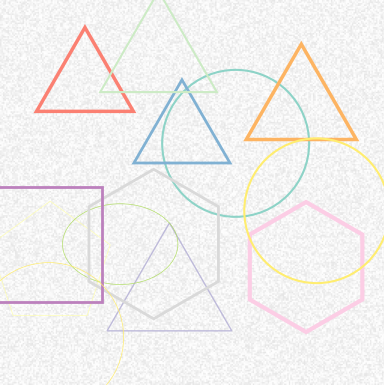[{"shape": "circle", "thickness": 1.5, "radius": 0.95, "center": [0.612, 0.628]}, {"shape": "pentagon", "thickness": 0.5, "radius": 0.82, "center": [0.13, 0.313]}, {"shape": "triangle", "thickness": 1, "radius": 0.93, "center": [0.44, 0.234]}, {"shape": "triangle", "thickness": 2.5, "radius": 0.73, "center": [0.221, 0.783]}, {"shape": "triangle", "thickness": 2, "radius": 0.72, "center": [0.473, 0.649]}, {"shape": "triangle", "thickness": 2.5, "radius": 0.83, "center": [0.783, 0.72]}, {"shape": "oval", "thickness": 0.5, "radius": 0.75, "center": [0.312, 0.366]}, {"shape": "hexagon", "thickness": 3, "radius": 0.84, "center": [0.795, 0.306]}, {"shape": "hexagon", "thickness": 2, "radius": 0.97, "center": [0.399, 0.366]}, {"shape": "square", "thickness": 2, "radius": 0.75, "center": [0.114, 0.365]}, {"shape": "triangle", "thickness": 1.5, "radius": 0.87, "center": [0.412, 0.848]}, {"shape": "circle", "thickness": 1.5, "radius": 0.94, "center": [0.822, 0.453]}, {"shape": "circle", "thickness": 0.5, "radius": 0.97, "center": [0.127, 0.124]}]